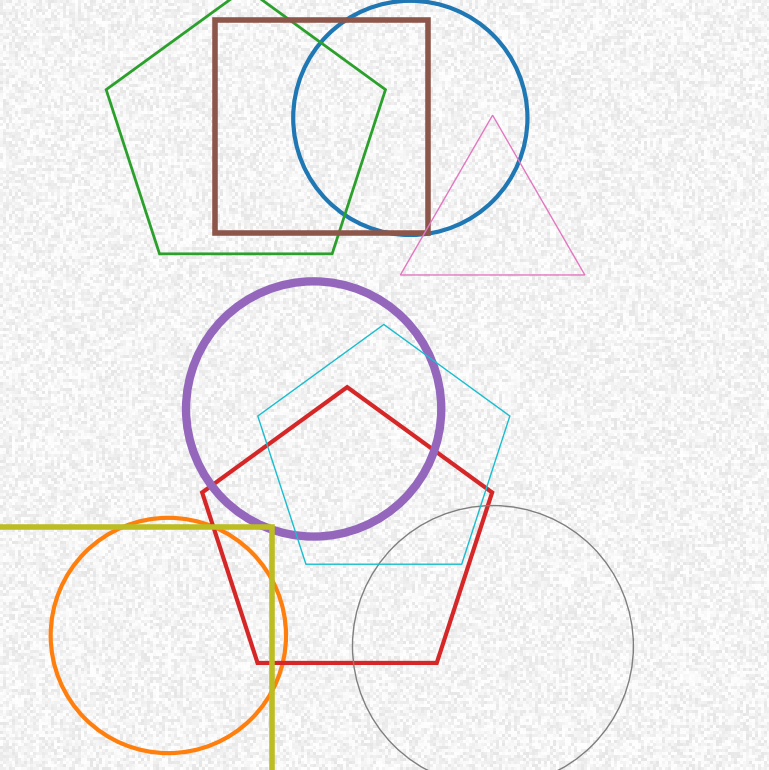[{"shape": "circle", "thickness": 1.5, "radius": 0.76, "center": [0.533, 0.847]}, {"shape": "circle", "thickness": 1.5, "radius": 0.76, "center": [0.219, 0.175]}, {"shape": "pentagon", "thickness": 1, "radius": 0.95, "center": [0.319, 0.825]}, {"shape": "pentagon", "thickness": 1.5, "radius": 0.99, "center": [0.451, 0.299]}, {"shape": "circle", "thickness": 3, "radius": 0.83, "center": [0.407, 0.469]}, {"shape": "square", "thickness": 2, "radius": 0.69, "center": [0.418, 0.836]}, {"shape": "triangle", "thickness": 0.5, "radius": 0.69, "center": [0.64, 0.712]}, {"shape": "circle", "thickness": 0.5, "radius": 0.91, "center": [0.64, 0.161]}, {"shape": "square", "thickness": 2, "radius": 0.92, "center": [0.169, 0.132]}, {"shape": "pentagon", "thickness": 0.5, "radius": 0.86, "center": [0.498, 0.406]}]